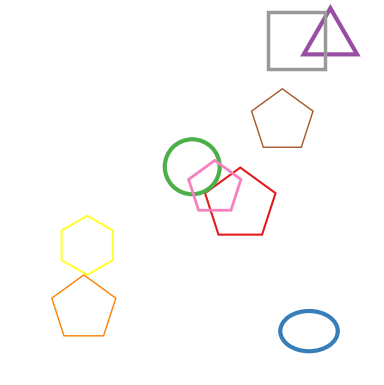[{"shape": "pentagon", "thickness": 1.5, "radius": 0.48, "center": [0.624, 0.468]}, {"shape": "oval", "thickness": 3, "radius": 0.37, "center": [0.803, 0.14]}, {"shape": "circle", "thickness": 3, "radius": 0.36, "center": [0.499, 0.567]}, {"shape": "triangle", "thickness": 3, "radius": 0.4, "center": [0.858, 0.899]}, {"shape": "pentagon", "thickness": 1, "radius": 0.44, "center": [0.218, 0.198]}, {"shape": "hexagon", "thickness": 1.5, "radius": 0.38, "center": [0.227, 0.363]}, {"shape": "pentagon", "thickness": 1, "radius": 0.42, "center": [0.733, 0.685]}, {"shape": "pentagon", "thickness": 2, "radius": 0.36, "center": [0.558, 0.512]}, {"shape": "square", "thickness": 2.5, "radius": 0.37, "center": [0.771, 0.894]}]